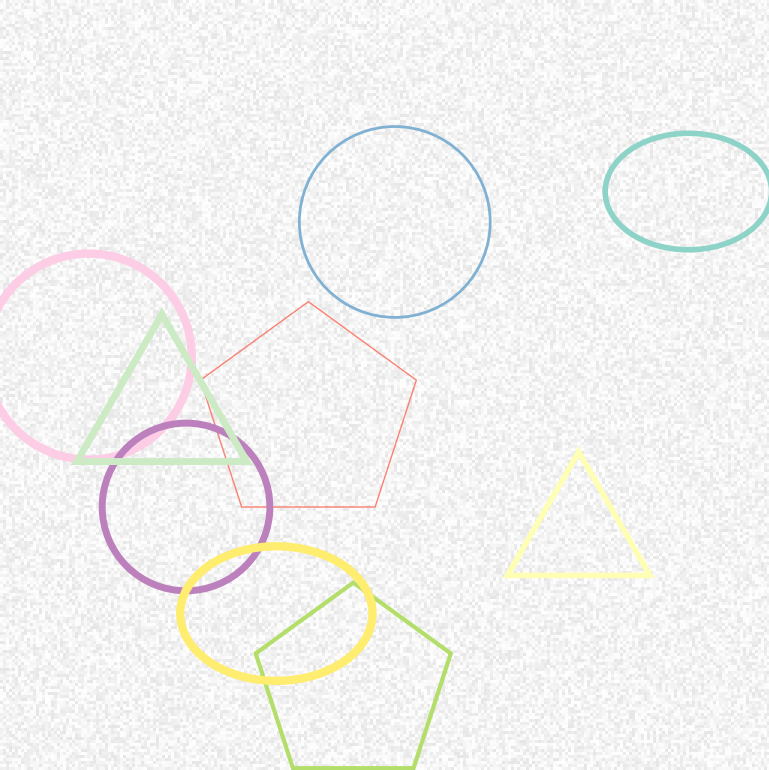[{"shape": "oval", "thickness": 2, "radius": 0.54, "center": [0.894, 0.751]}, {"shape": "triangle", "thickness": 2, "radius": 0.53, "center": [0.752, 0.306]}, {"shape": "pentagon", "thickness": 0.5, "radius": 0.74, "center": [0.4, 0.461]}, {"shape": "circle", "thickness": 1, "radius": 0.62, "center": [0.513, 0.712]}, {"shape": "pentagon", "thickness": 1.5, "radius": 0.67, "center": [0.459, 0.11]}, {"shape": "circle", "thickness": 3, "radius": 0.67, "center": [0.115, 0.537]}, {"shape": "circle", "thickness": 2.5, "radius": 0.54, "center": [0.242, 0.342]}, {"shape": "triangle", "thickness": 2.5, "radius": 0.64, "center": [0.21, 0.464]}, {"shape": "oval", "thickness": 3, "radius": 0.62, "center": [0.359, 0.203]}]